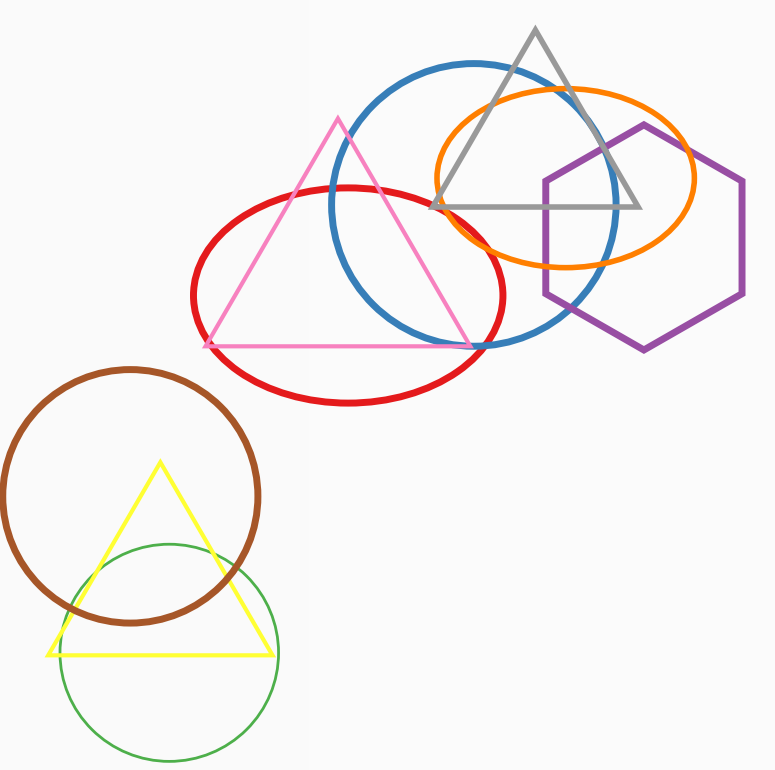[{"shape": "oval", "thickness": 2.5, "radius": 1.0, "center": [0.449, 0.616]}, {"shape": "circle", "thickness": 2.5, "radius": 0.92, "center": [0.611, 0.734]}, {"shape": "circle", "thickness": 1, "radius": 0.71, "center": [0.218, 0.152]}, {"shape": "hexagon", "thickness": 2.5, "radius": 0.73, "center": [0.831, 0.692]}, {"shape": "oval", "thickness": 2, "radius": 0.83, "center": [0.73, 0.769]}, {"shape": "triangle", "thickness": 1.5, "radius": 0.84, "center": [0.207, 0.232]}, {"shape": "circle", "thickness": 2.5, "radius": 0.82, "center": [0.168, 0.355]}, {"shape": "triangle", "thickness": 1.5, "radius": 0.99, "center": [0.436, 0.649]}, {"shape": "triangle", "thickness": 2, "radius": 0.77, "center": [0.691, 0.808]}]